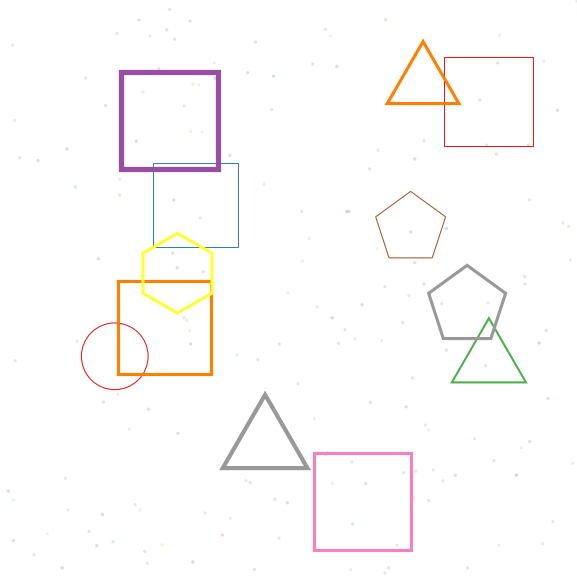[{"shape": "square", "thickness": 0.5, "radius": 0.39, "center": [0.846, 0.823]}, {"shape": "circle", "thickness": 0.5, "radius": 0.29, "center": [0.199, 0.382]}, {"shape": "square", "thickness": 0.5, "radius": 0.37, "center": [0.339, 0.645]}, {"shape": "triangle", "thickness": 1, "radius": 0.37, "center": [0.847, 0.374]}, {"shape": "square", "thickness": 2.5, "radius": 0.42, "center": [0.294, 0.79]}, {"shape": "square", "thickness": 1.5, "radius": 0.4, "center": [0.285, 0.432]}, {"shape": "triangle", "thickness": 1.5, "radius": 0.36, "center": [0.733, 0.856]}, {"shape": "hexagon", "thickness": 1.5, "radius": 0.35, "center": [0.307, 0.526]}, {"shape": "pentagon", "thickness": 0.5, "radius": 0.32, "center": [0.711, 0.604]}, {"shape": "square", "thickness": 1.5, "radius": 0.42, "center": [0.628, 0.13]}, {"shape": "triangle", "thickness": 2, "radius": 0.42, "center": [0.459, 0.231]}, {"shape": "pentagon", "thickness": 1.5, "radius": 0.35, "center": [0.809, 0.47]}]